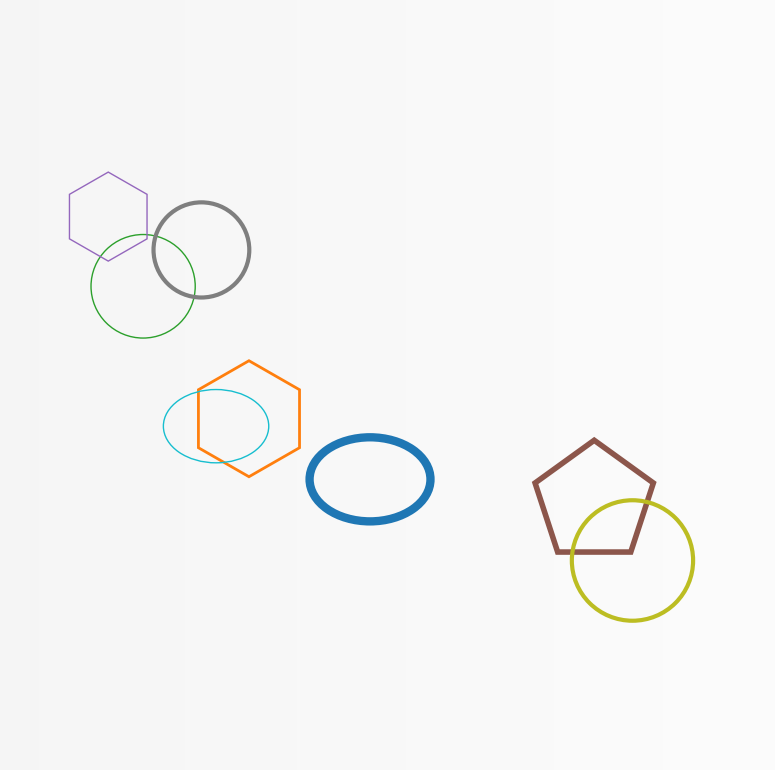[{"shape": "oval", "thickness": 3, "radius": 0.39, "center": [0.477, 0.377]}, {"shape": "hexagon", "thickness": 1, "radius": 0.38, "center": [0.321, 0.456]}, {"shape": "circle", "thickness": 0.5, "radius": 0.34, "center": [0.185, 0.628]}, {"shape": "hexagon", "thickness": 0.5, "radius": 0.29, "center": [0.14, 0.719]}, {"shape": "pentagon", "thickness": 2, "radius": 0.4, "center": [0.767, 0.348]}, {"shape": "circle", "thickness": 1.5, "radius": 0.31, "center": [0.26, 0.675]}, {"shape": "circle", "thickness": 1.5, "radius": 0.39, "center": [0.816, 0.272]}, {"shape": "oval", "thickness": 0.5, "radius": 0.34, "center": [0.279, 0.447]}]